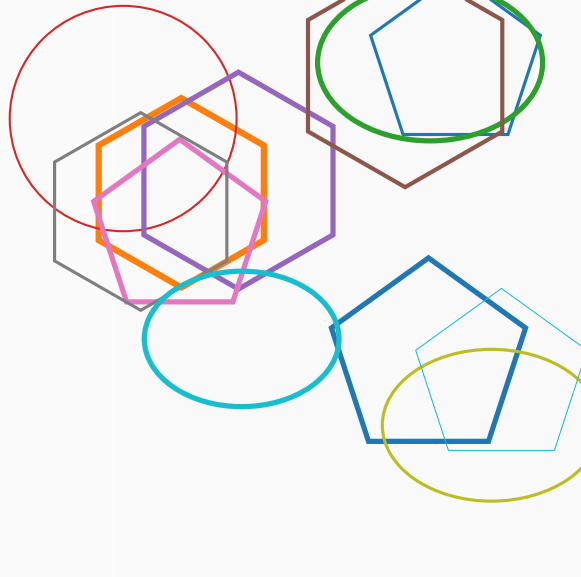[{"shape": "pentagon", "thickness": 2.5, "radius": 0.88, "center": [0.737, 0.377]}, {"shape": "pentagon", "thickness": 1.5, "radius": 0.77, "center": [0.784, 0.89]}, {"shape": "hexagon", "thickness": 3, "radius": 0.82, "center": [0.312, 0.665]}, {"shape": "oval", "thickness": 2.5, "radius": 0.97, "center": [0.74, 0.891]}, {"shape": "circle", "thickness": 1, "radius": 0.98, "center": [0.212, 0.794]}, {"shape": "hexagon", "thickness": 2.5, "radius": 0.94, "center": [0.41, 0.686]}, {"shape": "hexagon", "thickness": 2, "radius": 0.96, "center": [0.697, 0.868]}, {"shape": "pentagon", "thickness": 2.5, "radius": 0.78, "center": [0.309, 0.602]}, {"shape": "hexagon", "thickness": 1.5, "radius": 0.86, "center": [0.242, 0.633]}, {"shape": "oval", "thickness": 1.5, "radius": 0.94, "center": [0.845, 0.263]}, {"shape": "oval", "thickness": 2.5, "radius": 0.84, "center": [0.416, 0.412]}, {"shape": "pentagon", "thickness": 0.5, "radius": 0.78, "center": [0.863, 0.345]}]